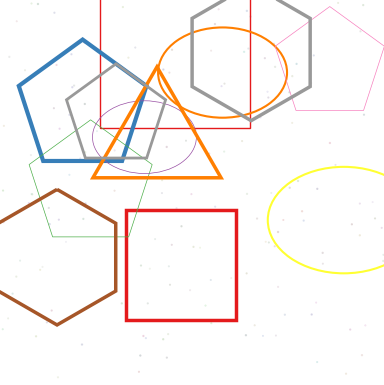[{"shape": "square", "thickness": 1, "radius": 0.97, "center": [0.454, 0.862]}, {"shape": "square", "thickness": 2.5, "radius": 0.71, "center": [0.47, 0.311]}, {"shape": "pentagon", "thickness": 3, "radius": 0.87, "center": [0.215, 0.723]}, {"shape": "pentagon", "thickness": 0.5, "radius": 0.84, "center": [0.235, 0.521]}, {"shape": "oval", "thickness": 0.5, "radius": 0.67, "center": [0.375, 0.644]}, {"shape": "triangle", "thickness": 2.5, "radius": 0.96, "center": [0.408, 0.634]}, {"shape": "oval", "thickness": 1.5, "radius": 0.84, "center": [0.578, 0.812]}, {"shape": "oval", "thickness": 1.5, "radius": 0.99, "center": [0.893, 0.428]}, {"shape": "hexagon", "thickness": 2.5, "radius": 0.88, "center": [0.148, 0.332]}, {"shape": "pentagon", "thickness": 0.5, "radius": 0.75, "center": [0.857, 0.834]}, {"shape": "hexagon", "thickness": 2.5, "radius": 0.89, "center": [0.652, 0.864]}, {"shape": "pentagon", "thickness": 2, "radius": 0.68, "center": [0.301, 0.699]}]